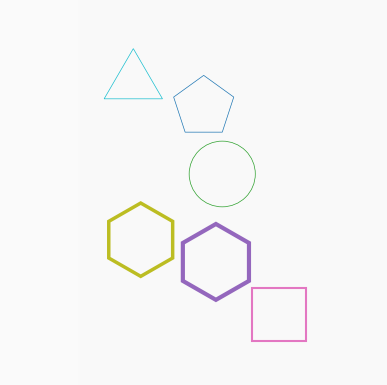[{"shape": "pentagon", "thickness": 0.5, "radius": 0.41, "center": [0.526, 0.723]}, {"shape": "circle", "thickness": 0.5, "radius": 0.43, "center": [0.573, 0.548]}, {"shape": "hexagon", "thickness": 3, "radius": 0.49, "center": [0.557, 0.32]}, {"shape": "square", "thickness": 1.5, "radius": 0.35, "center": [0.721, 0.183]}, {"shape": "hexagon", "thickness": 2.5, "radius": 0.48, "center": [0.363, 0.377]}, {"shape": "triangle", "thickness": 0.5, "radius": 0.43, "center": [0.344, 0.787]}]